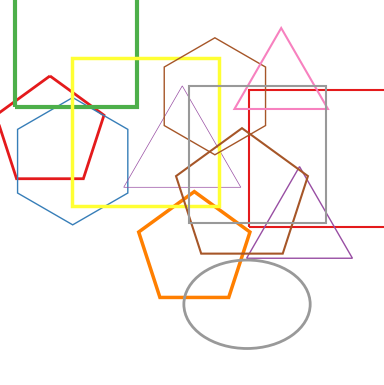[{"shape": "square", "thickness": 1.5, "radius": 0.89, "center": [0.827, 0.589]}, {"shape": "pentagon", "thickness": 2, "radius": 0.74, "center": [0.13, 0.655]}, {"shape": "hexagon", "thickness": 1, "radius": 0.83, "center": [0.189, 0.581]}, {"shape": "square", "thickness": 3, "radius": 0.79, "center": [0.197, 0.882]}, {"shape": "triangle", "thickness": 0.5, "radius": 0.88, "center": [0.473, 0.601]}, {"shape": "triangle", "thickness": 1, "radius": 0.79, "center": [0.778, 0.409]}, {"shape": "pentagon", "thickness": 2.5, "radius": 0.76, "center": [0.505, 0.35]}, {"shape": "square", "thickness": 2.5, "radius": 0.96, "center": [0.377, 0.657]}, {"shape": "hexagon", "thickness": 1, "radius": 0.76, "center": [0.558, 0.75]}, {"shape": "pentagon", "thickness": 1.5, "radius": 0.9, "center": [0.629, 0.487]}, {"shape": "triangle", "thickness": 1.5, "radius": 0.7, "center": [0.73, 0.787]}, {"shape": "oval", "thickness": 2, "radius": 0.82, "center": [0.642, 0.21]}, {"shape": "square", "thickness": 1.5, "radius": 0.89, "center": [0.67, 0.598]}]